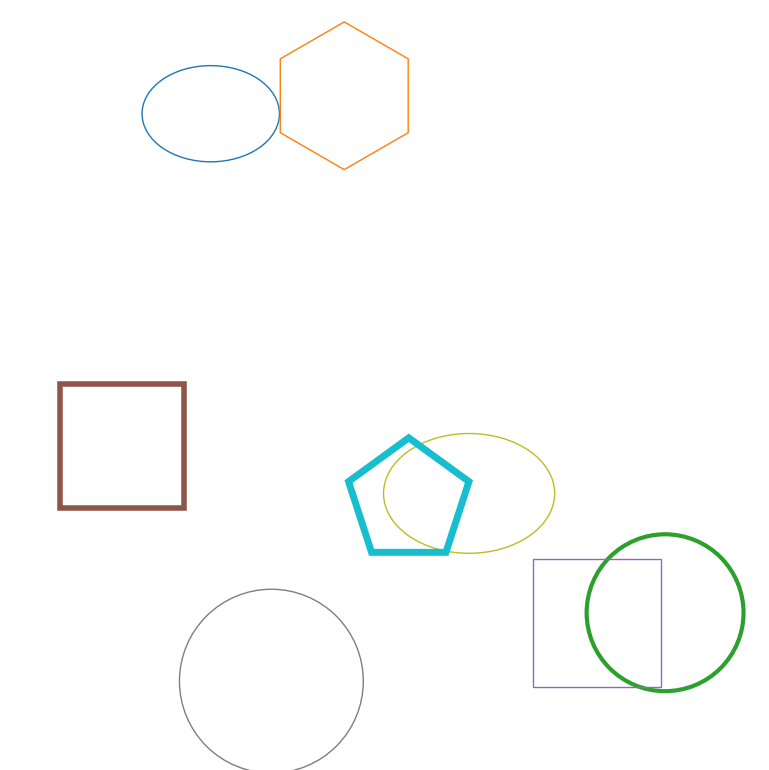[{"shape": "oval", "thickness": 0.5, "radius": 0.45, "center": [0.274, 0.852]}, {"shape": "hexagon", "thickness": 0.5, "radius": 0.48, "center": [0.447, 0.876]}, {"shape": "circle", "thickness": 1.5, "radius": 0.51, "center": [0.864, 0.204]}, {"shape": "square", "thickness": 0.5, "radius": 0.42, "center": [0.776, 0.19]}, {"shape": "square", "thickness": 2, "radius": 0.4, "center": [0.158, 0.421]}, {"shape": "circle", "thickness": 0.5, "radius": 0.6, "center": [0.352, 0.115]}, {"shape": "oval", "thickness": 0.5, "radius": 0.56, "center": [0.609, 0.359]}, {"shape": "pentagon", "thickness": 2.5, "radius": 0.41, "center": [0.531, 0.349]}]